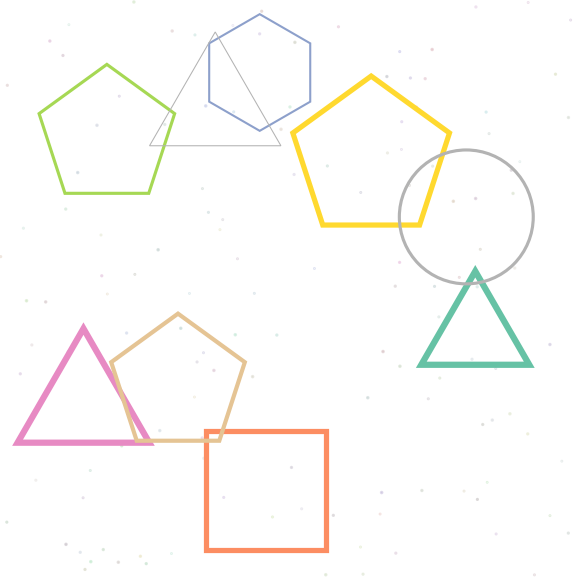[{"shape": "triangle", "thickness": 3, "radius": 0.54, "center": [0.823, 0.421]}, {"shape": "square", "thickness": 2.5, "radius": 0.52, "center": [0.46, 0.15]}, {"shape": "hexagon", "thickness": 1, "radius": 0.51, "center": [0.45, 0.874]}, {"shape": "triangle", "thickness": 3, "radius": 0.66, "center": [0.145, 0.298]}, {"shape": "pentagon", "thickness": 1.5, "radius": 0.62, "center": [0.185, 0.764]}, {"shape": "pentagon", "thickness": 2.5, "radius": 0.71, "center": [0.643, 0.725]}, {"shape": "pentagon", "thickness": 2, "radius": 0.61, "center": [0.308, 0.334]}, {"shape": "circle", "thickness": 1.5, "radius": 0.58, "center": [0.807, 0.624]}, {"shape": "triangle", "thickness": 0.5, "radius": 0.66, "center": [0.373, 0.812]}]